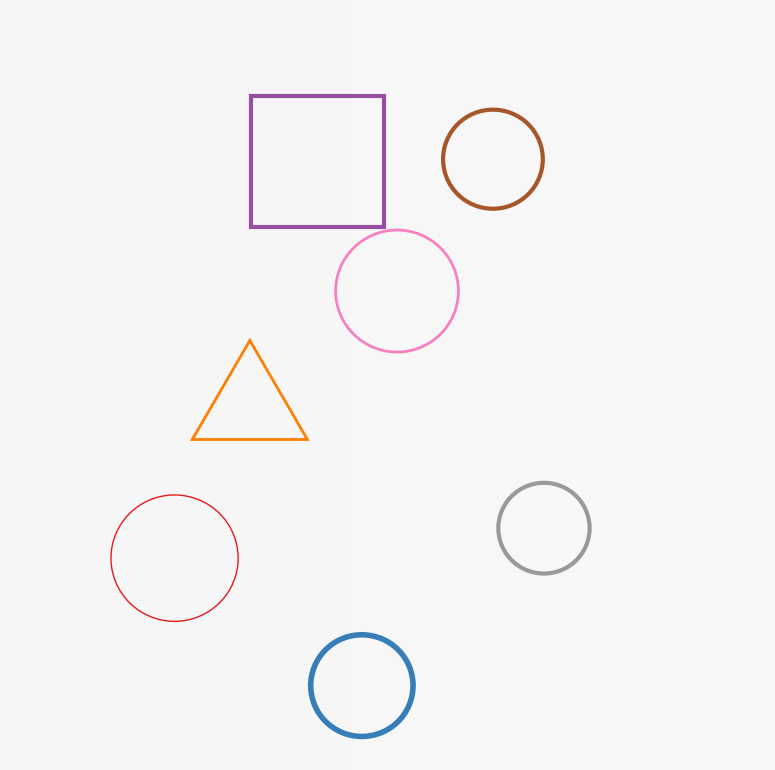[{"shape": "circle", "thickness": 0.5, "radius": 0.41, "center": [0.225, 0.275]}, {"shape": "circle", "thickness": 2, "radius": 0.33, "center": [0.467, 0.11]}, {"shape": "square", "thickness": 1.5, "radius": 0.43, "center": [0.409, 0.79]}, {"shape": "triangle", "thickness": 1, "radius": 0.43, "center": [0.322, 0.472]}, {"shape": "circle", "thickness": 1.5, "radius": 0.32, "center": [0.636, 0.793]}, {"shape": "circle", "thickness": 1, "radius": 0.4, "center": [0.512, 0.622]}, {"shape": "circle", "thickness": 1.5, "radius": 0.29, "center": [0.702, 0.314]}]